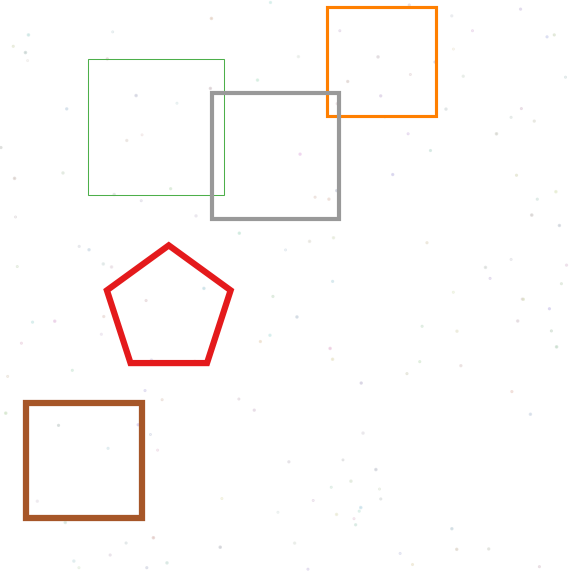[{"shape": "pentagon", "thickness": 3, "radius": 0.56, "center": [0.292, 0.462]}, {"shape": "square", "thickness": 0.5, "radius": 0.59, "center": [0.271, 0.779]}, {"shape": "square", "thickness": 1.5, "radius": 0.47, "center": [0.661, 0.892]}, {"shape": "square", "thickness": 3, "radius": 0.5, "center": [0.145, 0.201]}, {"shape": "square", "thickness": 2, "radius": 0.55, "center": [0.477, 0.729]}]